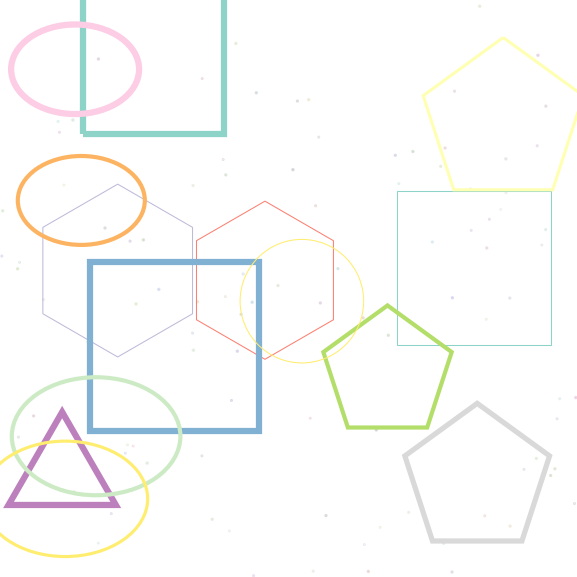[{"shape": "square", "thickness": 3, "radius": 0.61, "center": [0.266, 0.888]}, {"shape": "square", "thickness": 0.5, "radius": 0.67, "center": [0.821, 0.535]}, {"shape": "pentagon", "thickness": 1.5, "radius": 0.73, "center": [0.871, 0.788]}, {"shape": "hexagon", "thickness": 0.5, "radius": 0.75, "center": [0.204, 0.531]}, {"shape": "hexagon", "thickness": 0.5, "radius": 0.68, "center": [0.459, 0.514]}, {"shape": "square", "thickness": 3, "radius": 0.73, "center": [0.302, 0.4]}, {"shape": "oval", "thickness": 2, "radius": 0.55, "center": [0.141, 0.652]}, {"shape": "pentagon", "thickness": 2, "radius": 0.58, "center": [0.671, 0.353]}, {"shape": "oval", "thickness": 3, "radius": 0.55, "center": [0.13, 0.879]}, {"shape": "pentagon", "thickness": 2.5, "radius": 0.66, "center": [0.826, 0.169]}, {"shape": "triangle", "thickness": 3, "radius": 0.54, "center": [0.108, 0.178]}, {"shape": "oval", "thickness": 2, "radius": 0.73, "center": [0.166, 0.244]}, {"shape": "oval", "thickness": 1.5, "radius": 0.71, "center": [0.113, 0.135]}, {"shape": "circle", "thickness": 0.5, "radius": 0.53, "center": [0.523, 0.478]}]